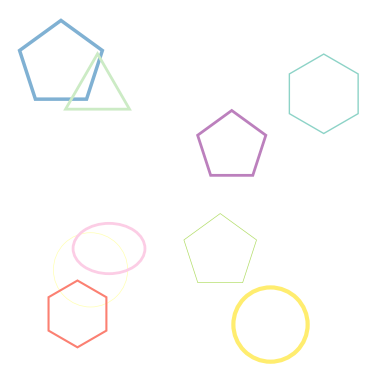[{"shape": "hexagon", "thickness": 1, "radius": 0.52, "center": [0.841, 0.756]}, {"shape": "circle", "thickness": 0.5, "radius": 0.48, "center": [0.235, 0.299]}, {"shape": "hexagon", "thickness": 1.5, "radius": 0.43, "center": [0.201, 0.185]}, {"shape": "pentagon", "thickness": 2.5, "radius": 0.57, "center": [0.158, 0.834]}, {"shape": "pentagon", "thickness": 0.5, "radius": 0.5, "center": [0.572, 0.346]}, {"shape": "oval", "thickness": 2, "radius": 0.47, "center": [0.283, 0.354]}, {"shape": "pentagon", "thickness": 2, "radius": 0.47, "center": [0.602, 0.62]}, {"shape": "triangle", "thickness": 2, "radius": 0.48, "center": [0.253, 0.764]}, {"shape": "circle", "thickness": 3, "radius": 0.48, "center": [0.703, 0.157]}]